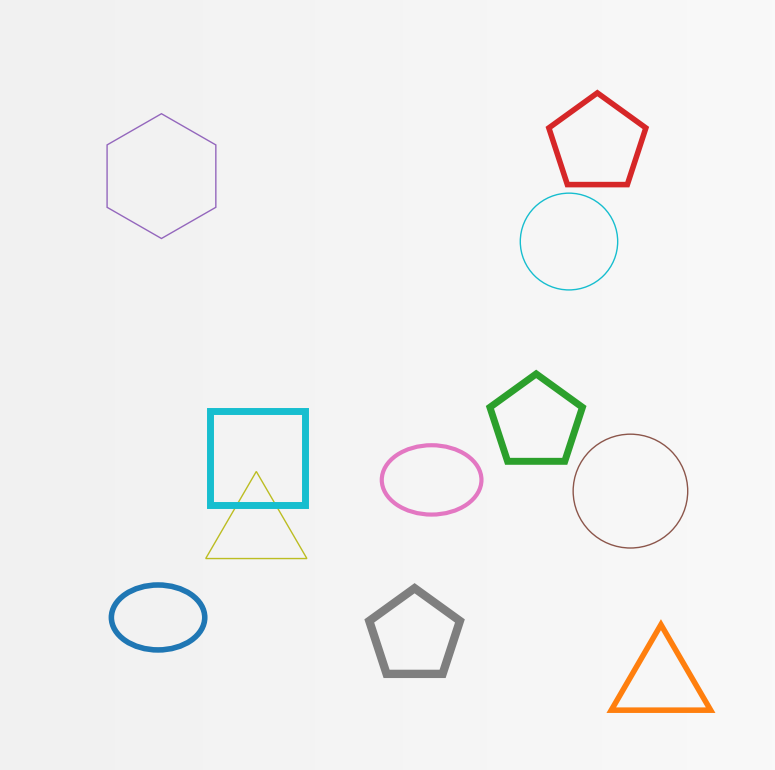[{"shape": "oval", "thickness": 2, "radius": 0.3, "center": [0.204, 0.198]}, {"shape": "triangle", "thickness": 2, "radius": 0.37, "center": [0.853, 0.115]}, {"shape": "pentagon", "thickness": 2.5, "radius": 0.31, "center": [0.692, 0.452]}, {"shape": "pentagon", "thickness": 2, "radius": 0.33, "center": [0.771, 0.814]}, {"shape": "hexagon", "thickness": 0.5, "radius": 0.41, "center": [0.208, 0.771]}, {"shape": "circle", "thickness": 0.5, "radius": 0.37, "center": [0.813, 0.362]}, {"shape": "oval", "thickness": 1.5, "radius": 0.32, "center": [0.557, 0.377]}, {"shape": "pentagon", "thickness": 3, "radius": 0.31, "center": [0.535, 0.175]}, {"shape": "triangle", "thickness": 0.5, "radius": 0.38, "center": [0.331, 0.312]}, {"shape": "circle", "thickness": 0.5, "radius": 0.31, "center": [0.734, 0.686]}, {"shape": "square", "thickness": 2.5, "radius": 0.31, "center": [0.332, 0.405]}]